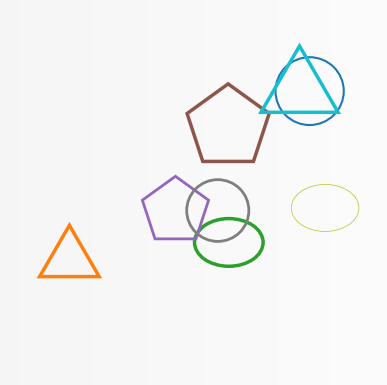[{"shape": "circle", "thickness": 1.5, "radius": 0.44, "center": [0.799, 0.763]}, {"shape": "triangle", "thickness": 2.5, "radius": 0.44, "center": [0.179, 0.326]}, {"shape": "oval", "thickness": 2.5, "radius": 0.44, "center": [0.591, 0.37]}, {"shape": "pentagon", "thickness": 2, "radius": 0.45, "center": [0.453, 0.452]}, {"shape": "pentagon", "thickness": 2.5, "radius": 0.56, "center": [0.589, 0.671]}, {"shape": "circle", "thickness": 2, "radius": 0.4, "center": [0.562, 0.453]}, {"shape": "oval", "thickness": 0.5, "radius": 0.44, "center": [0.839, 0.46]}, {"shape": "triangle", "thickness": 2.5, "radius": 0.57, "center": [0.773, 0.766]}]